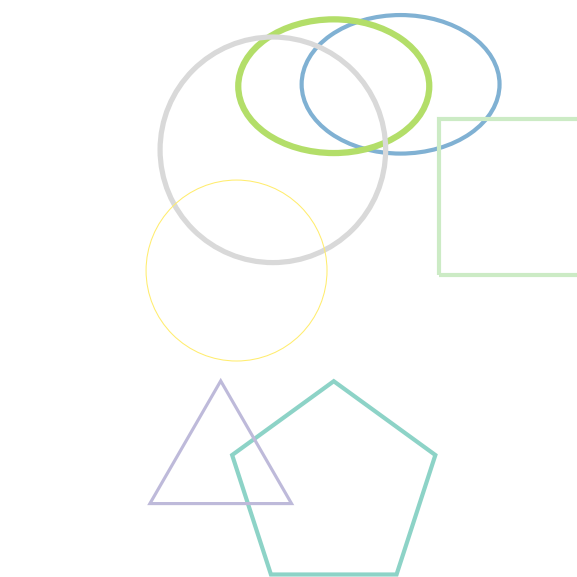[{"shape": "pentagon", "thickness": 2, "radius": 0.93, "center": [0.578, 0.154]}, {"shape": "triangle", "thickness": 1.5, "radius": 0.71, "center": [0.382, 0.198]}, {"shape": "oval", "thickness": 2, "radius": 0.86, "center": [0.694, 0.853]}, {"shape": "oval", "thickness": 3, "radius": 0.83, "center": [0.578, 0.85]}, {"shape": "circle", "thickness": 2.5, "radius": 0.98, "center": [0.473, 0.74]}, {"shape": "square", "thickness": 2, "radius": 0.67, "center": [0.894, 0.657]}, {"shape": "circle", "thickness": 0.5, "radius": 0.78, "center": [0.41, 0.531]}]